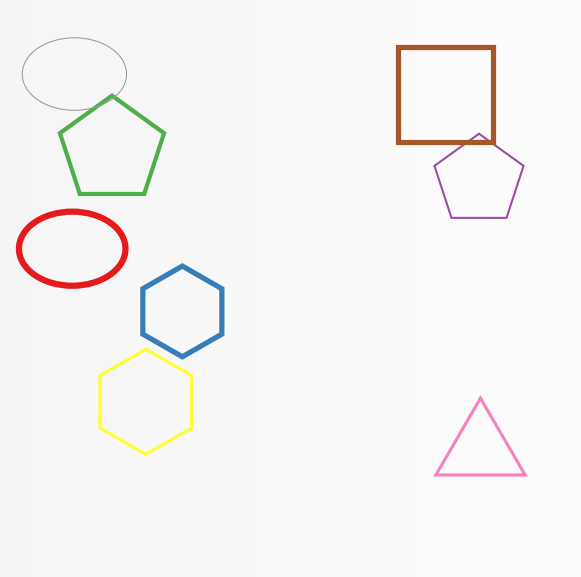[{"shape": "oval", "thickness": 3, "radius": 0.46, "center": [0.124, 0.568]}, {"shape": "hexagon", "thickness": 2.5, "radius": 0.39, "center": [0.314, 0.46]}, {"shape": "pentagon", "thickness": 2, "radius": 0.47, "center": [0.193, 0.739]}, {"shape": "pentagon", "thickness": 1, "radius": 0.4, "center": [0.824, 0.687]}, {"shape": "hexagon", "thickness": 1.5, "radius": 0.45, "center": [0.251, 0.303]}, {"shape": "square", "thickness": 2.5, "radius": 0.41, "center": [0.766, 0.836]}, {"shape": "triangle", "thickness": 1.5, "radius": 0.44, "center": [0.827, 0.221]}, {"shape": "oval", "thickness": 0.5, "radius": 0.45, "center": [0.128, 0.871]}]